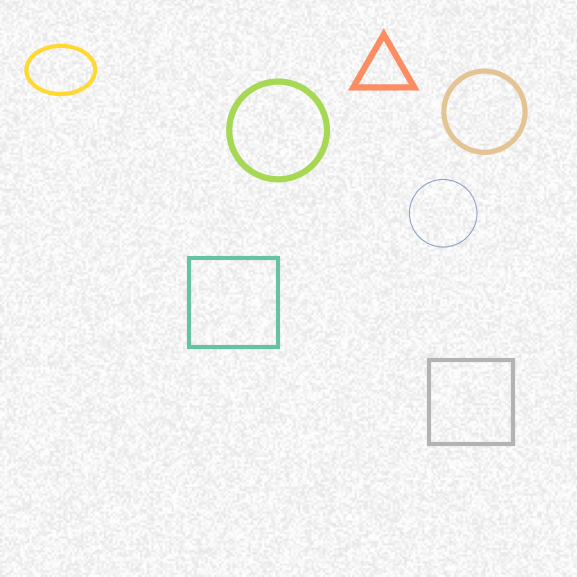[{"shape": "square", "thickness": 2, "radius": 0.38, "center": [0.404, 0.475]}, {"shape": "triangle", "thickness": 3, "radius": 0.31, "center": [0.665, 0.878]}, {"shape": "circle", "thickness": 0.5, "radius": 0.29, "center": [0.767, 0.63]}, {"shape": "circle", "thickness": 3, "radius": 0.42, "center": [0.482, 0.773]}, {"shape": "oval", "thickness": 2, "radius": 0.3, "center": [0.105, 0.878]}, {"shape": "circle", "thickness": 2.5, "radius": 0.35, "center": [0.839, 0.806]}, {"shape": "square", "thickness": 2, "radius": 0.37, "center": [0.816, 0.303]}]